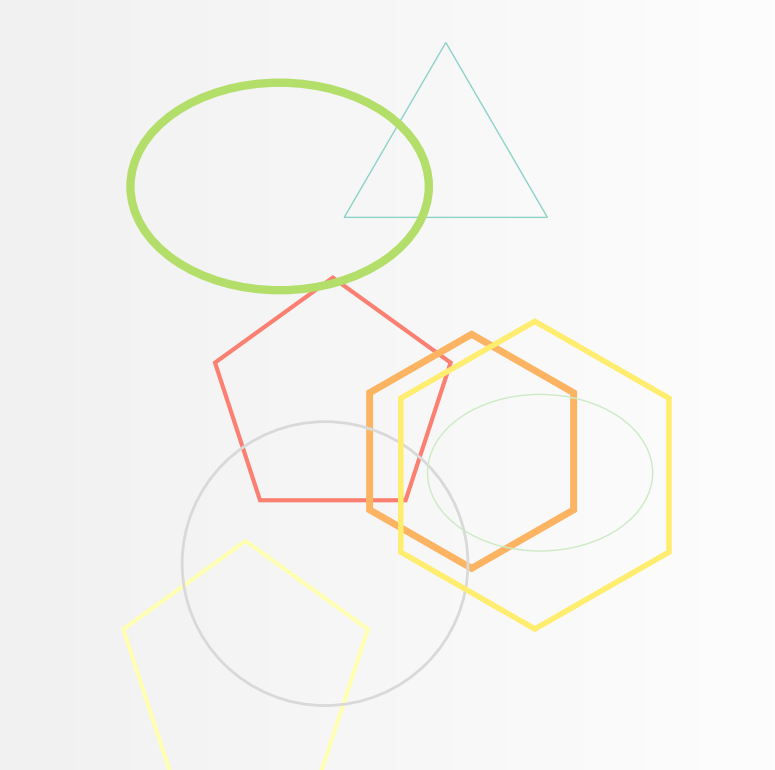[{"shape": "triangle", "thickness": 0.5, "radius": 0.76, "center": [0.575, 0.793]}, {"shape": "pentagon", "thickness": 1.5, "radius": 0.83, "center": [0.317, 0.132]}, {"shape": "pentagon", "thickness": 1.5, "radius": 0.8, "center": [0.429, 0.48]}, {"shape": "hexagon", "thickness": 2.5, "radius": 0.76, "center": [0.609, 0.414]}, {"shape": "oval", "thickness": 3, "radius": 0.96, "center": [0.361, 0.758]}, {"shape": "circle", "thickness": 1, "radius": 0.92, "center": [0.419, 0.268]}, {"shape": "oval", "thickness": 0.5, "radius": 0.73, "center": [0.697, 0.386]}, {"shape": "hexagon", "thickness": 2, "radius": 1.0, "center": [0.69, 0.383]}]